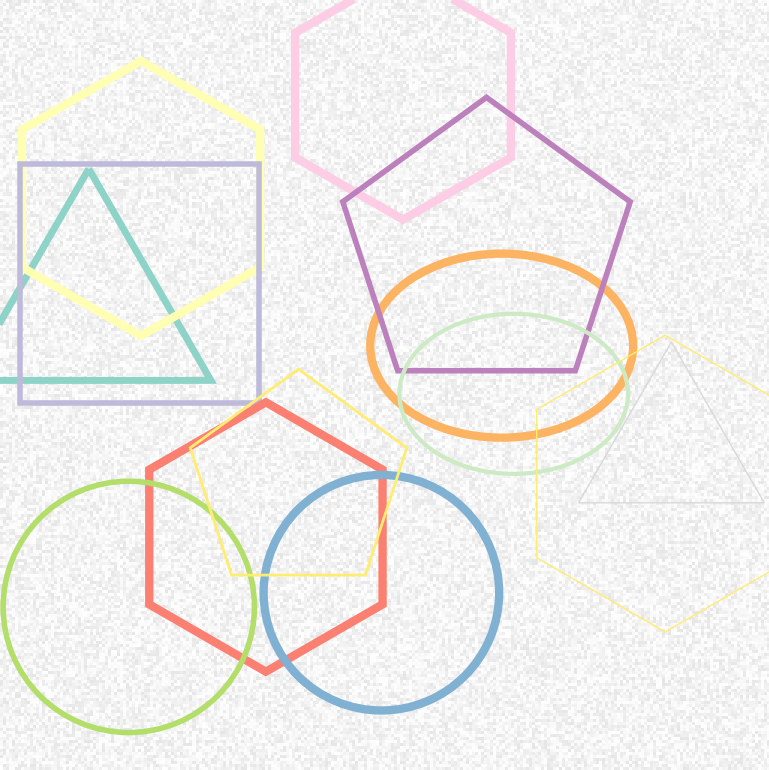[{"shape": "triangle", "thickness": 2.5, "radius": 0.92, "center": [0.115, 0.598]}, {"shape": "hexagon", "thickness": 3, "radius": 0.89, "center": [0.183, 0.742]}, {"shape": "square", "thickness": 2, "radius": 0.78, "center": [0.181, 0.632]}, {"shape": "hexagon", "thickness": 3, "radius": 0.87, "center": [0.345, 0.303]}, {"shape": "circle", "thickness": 3, "radius": 0.76, "center": [0.495, 0.23]}, {"shape": "oval", "thickness": 3, "radius": 0.85, "center": [0.652, 0.551]}, {"shape": "circle", "thickness": 2, "radius": 0.82, "center": [0.167, 0.212]}, {"shape": "hexagon", "thickness": 3, "radius": 0.81, "center": [0.523, 0.877]}, {"shape": "triangle", "thickness": 0.5, "radius": 0.7, "center": [0.872, 0.417]}, {"shape": "pentagon", "thickness": 2, "radius": 0.98, "center": [0.632, 0.677]}, {"shape": "oval", "thickness": 1.5, "radius": 0.74, "center": [0.667, 0.489]}, {"shape": "pentagon", "thickness": 1, "radius": 0.74, "center": [0.388, 0.373]}, {"shape": "hexagon", "thickness": 0.5, "radius": 0.96, "center": [0.864, 0.372]}]